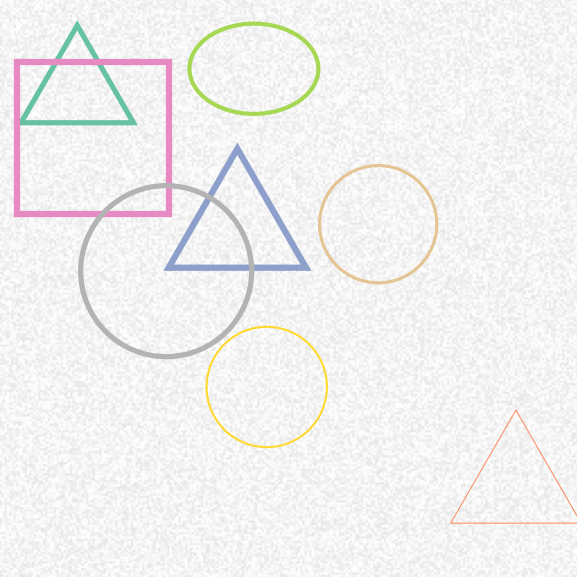[{"shape": "triangle", "thickness": 2.5, "radius": 0.56, "center": [0.134, 0.843]}, {"shape": "triangle", "thickness": 0.5, "radius": 0.65, "center": [0.893, 0.159]}, {"shape": "triangle", "thickness": 3, "radius": 0.69, "center": [0.411, 0.604]}, {"shape": "square", "thickness": 3, "radius": 0.66, "center": [0.161, 0.761]}, {"shape": "oval", "thickness": 2, "radius": 0.56, "center": [0.44, 0.88]}, {"shape": "circle", "thickness": 1, "radius": 0.52, "center": [0.462, 0.329]}, {"shape": "circle", "thickness": 1.5, "radius": 0.51, "center": [0.655, 0.611]}, {"shape": "circle", "thickness": 2.5, "radius": 0.74, "center": [0.288, 0.53]}]